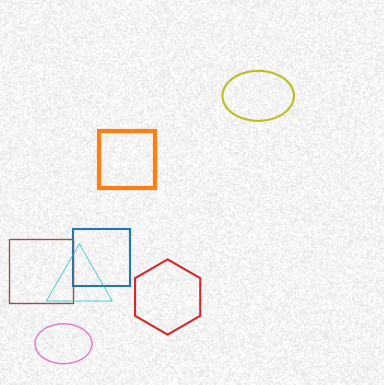[{"shape": "square", "thickness": 1.5, "radius": 0.37, "center": [0.263, 0.332]}, {"shape": "square", "thickness": 3, "radius": 0.37, "center": [0.33, 0.585]}, {"shape": "hexagon", "thickness": 1.5, "radius": 0.49, "center": [0.435, 0.229]}, {"shape": "square", "thickness": 1, "radius": 0.41, "center": [0.107, 0.296]}, {"shape": "oval", "thickness": 1, "radius": 0.37, "center": [0.165, 0.107]}, {"shape": "oval", "thickness": 1.5, "radius": 0.46, "center": [0.671, 0.751]}, {"shape": "triangle", "thickness": 0.5, "radius": 0.49, "center": [0.206, 0.268]}]